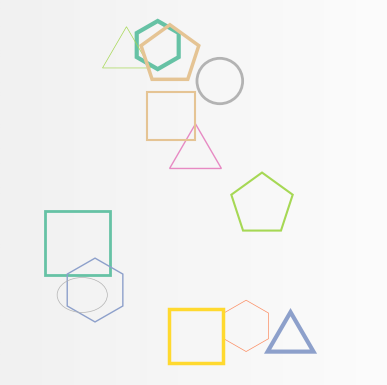[{"shape": "square", "thickness": 2, "radius": 0.42, "center": [0.2, 0.369]}, {"shape": "hexagon", "thickness": 3, "radius": 0.31, "center": [0.407, 0.883]}, {"shape": "hexagon", "thickness": 0.5, "radius": 0.33, "center": [0.635, 0.154]}, {"shape": "hexagon", "thickness": 1, "radius": 0.41, "center": [0.245, 0.247]}, {"shape": "triangle", "thickness": 3, "radius": 0.34, "center": [0.75, 0.121]}, {"shape": "triangle", "thickness": 1, "radius": 0.39, "center": [0.504, 0.601]}, {"shape": "triangle", "thickness": 0.5, "radius": 0.36, "center": [0.326, 0.859]}, {"shape": "pentagon", "thickness": 1.5, "radius": 0.42, "center": [0.676, 0.468]}, {"shape": "square", "thickness": 2.5, "radius": 0.35, "center": [0.505, 0.127]}, {"shape": "pentagon", "thickness": 2.5, "radius": 0.39, "center": [0.438, 0.857]}, {"shape": "square", "thickness": 1.5, "radius": 0.31, "center": [0.441, 0.699]}, {"shape": "oval", "thickness": 0.5, "radius": 0.32, "center": [0.212, 0.234]}, {"shape": "circle", "thickness": 2, "radius": 0.29, "center": [0.567, 0.79]}]